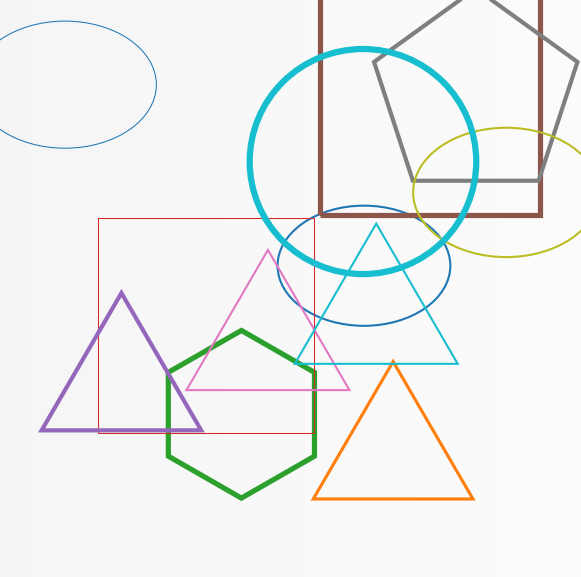[{"shape": "oval", "thickness": 0.5, "radius": 0.79, "center": [0.112, 0.853]}, {"shape": "oval", "thickness": 1, "radius": 0.74, "center": [0.626, 0.539]}, {"shape": "triangle", "thickness": 1.5, "radius": 0.79, "center": [0.676, 0.214]}, {"shape": "hexagon", "thickness": 2.5, "radius": 0.73, "center": [0.415, 0.282]}, {"shape": "square", "thickness": 0.5, "radius": 0.93, "center": [0.355, 0.435]}, {"shape": "triangle", "thickness": 2, "radius": 0.79, "center": [0.209, 0.333]}, {"shape": "square", "thickness": 2.5, "radius": 0.95, "center": [0.74, 0.817]}, {"shape": "triangle", "thickness": 1, "radius": 0.81, "center": [0.461, 0.405]}, {"shape": "pentagon", "thickness": 2, "radius": 0.92, "center": [0.818, 0.835]}, {"shape": "oval", "thickness": 1, "radius": 0.8, "center": [0.871, 0.666]}, {"shape": "triangle", "thickness": 1, "radius": 0.81, "center": [0.647, 0.45]}, {"shape": "circle", "thickness": 3, "radius": 0.97, "center": [0.624, 0.719]}]